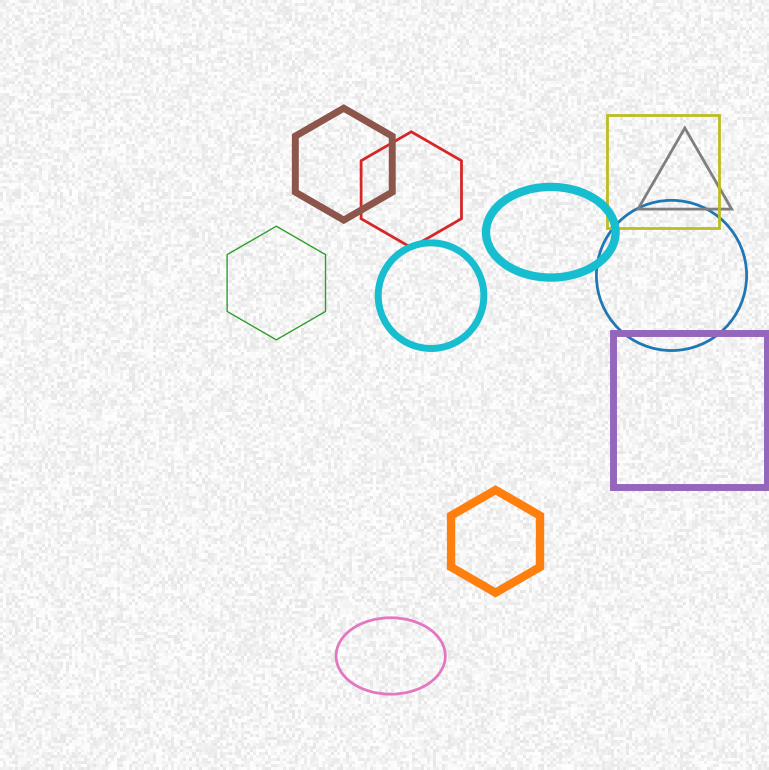[{"shape": "circle", "thickness": 1, "radius": 0.49, "center": [0.872, 0.642]}, {"shape": "hexagon", "thickness": 3, "radius": 0.33, "center": [0.644, 0.297]}, {"shape": "hexagon", "thickness": 0.5, "radius": 0.37, "center": [0.359, 0.632]}, {"shape": "hexagon", "thickness": 1, "radius": 0.38, "center": [0.534, 0.754]}, {"shape": "square", "thickness": 2.5, "radius": 0.5, "center": [0.896, 0.467]}, {"shape": "hexagon", "thickness": 2.5, "radius": 0.36, "center": [0.446, 0.787]}, {"shape": "oval", "thickness": 1, "radius": 0.35, "center": [0.507, 0.148]}, {"shape": "triangle", "thickness": 1, "radius": 0.35, "center": [0.889, 0.764]}, {"shape": "square", "thickness": 1, "radius": 0.37, "center": [0.861, 0.777]}, {"shape": "circle", "thickness": 2.5, "radius": 0.34, "center": [0.56, 0.616]}, {"shape": "oval", "thickness": 3, "radius": 0.42, "center": [0.715, 0.698]}]